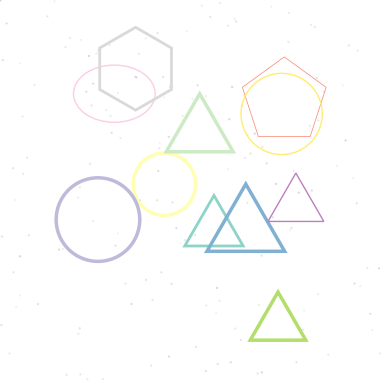[{"shape": "triangle", "thickness": 2, "radius": 0.44, "center": [0.556, 0.405]}, {"shape": "circle", "thickness": 2.5, "radius": 0.41, "center": [0.427, 0.522]}, {"shape": "circle", "thickness": 2.5, "radius": 0.54, "center": [0.254, 0.43]}, {"shape": "pentagon", "thickness": 0.5, "radius": 0.57, "center": [0.738, 0.738]}, {"shape": "triangle", "thickness": 2.5, "radius": 0.58, "center": [0.638, 0.406]}, {"shape": "triangle", "thickness": 2.5, "radius": 0.42, "center": [0.722, 0.158]}, {"shape": "oval", "thickness": 1, "radius": 0.53, "center": [0.297, 0.757]}, {"shape": "hexagon", "thickness": 2, "radius": 0.54, "center": [0.352, 0.821]}, {"shape": "triangle", "thickness": 1, "radius": 0.42, "center": [0.769, 0.467]}, {"shape": "triangle", "thickness": 2.5, "radius": 0.5, "center": [0.519, 0.656]}, {"shape": "circle", "thickness": 1, "radius": 0.53, "center": [0.732, 0.704]}]